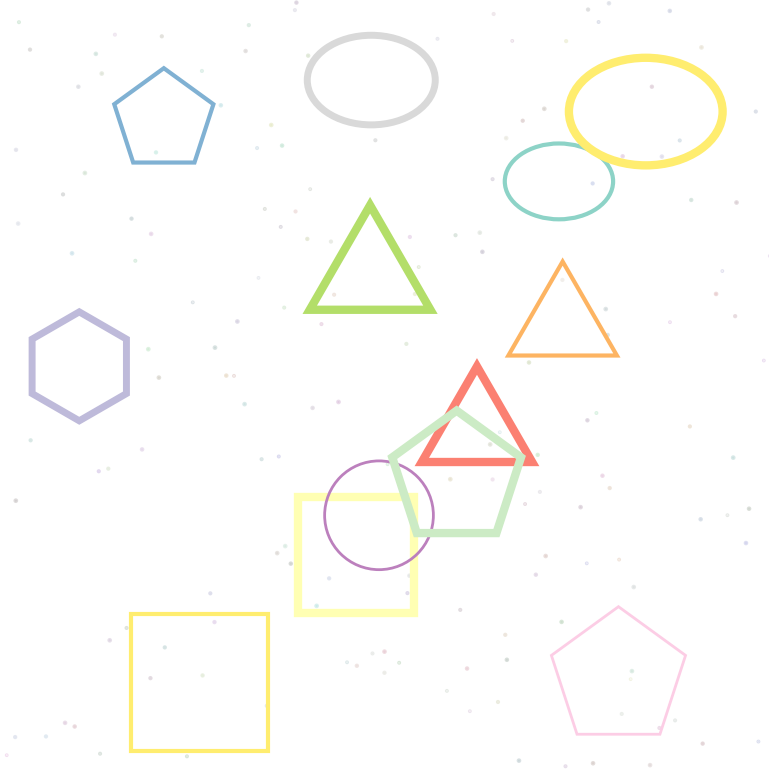[{"shape": "oval", "thickness": 1.5, "radius": 0.35, "center": [0.726, 0.764]}, {"shape": "square", "thickness": 3, "radius": 0.37, "center": [0.463, 0.279]}, {"shape": "hexagon", "thickness": 2.5, "radius": 0.35, "center": [0.103, 0.524]}, {"shape": "triangle", "thickness": 3, "radius": 0.41, "center": [0.619, 0.441]}, {"shape": "pentagon", "thickness": 1.5, "radius": 0.34, "center": [0.213, 0.844]}, {"shape": "triangle", "thickness": 1.5, "radius": 0.41, "center": [0.731, 0.579]}, {"shape": "triangle", "thickness": 3, "radius": 0.45, "center": [0.481, 0.643]}, {"shape": "pentagon", "thickness": 1, "radius": 0.46, "center": [0.803, 0.121]}, {"shape": "oval", "thickness": 2.5, "radius": 0.42, "center": [0.482, 0.896]}, {"shape": "circle", "thickness": 1, "radius": 0.35, "center": [0.492, 0.331]}, {"shape": "pentagon", "thickness": 3, "radius": 0.44, "center": [0.593, 0.379]}, {"shape": "square", "thickness": 1.5, "radius": 0.44, "center": [0.259, 0.114]}, {"shape": "oval", "thickness": 3, "radius": 0.5, "center": [0.839, 0.855]}]